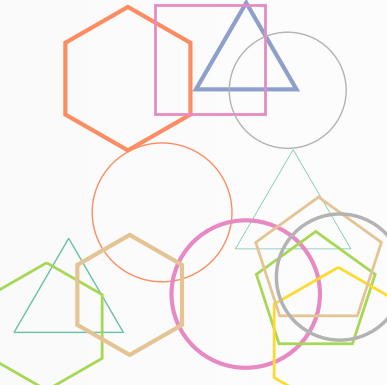[{"shape": "triangle", "thickness": 1, "radius": 0.81, "center": [0.177, 0.218]}, {"shape": "triangle", "thickness": 0.5, "radius": 0.86, "center": [0.757, 0.44]}, {"shape": "hexagon", "thickness": 3, "radius": 0.93, "center": [0.33, 0.796]}, {"shape": "circle", "thickness": 1, "radius": 0.9, "center": [0.418, 0.448]}, {"shape": "triangle", "thickness": 3, "radius": 0.75, "center": [0.635, 0.843]}, {"shape": "circle", "thickness": 3, "radius": 0.96, "center": [0.634, 0.236]}, {"shape": "square", "thickness": 2, "radius": 0.71, "center": [0.541, 0.845]}, {"shape": "pentagon", "thickness": 2, "radius": 0.81, "center": [0.815, 0.238]}, {"shape": "hexagon", "thickness": 2, "radius": 0.83, "center": [0.12, 0.152]}, {"shape": "hexagon", "thickness": 2, "radius": 0.95, "center": [0.873, 0.115]}, {"shape": "hexagon", "thickness": 3, "radius": 0.78, "center": [0.335, 0.234]}, {"shape": "pentagon", "thickness": 2, "radius": 0.85, "center": [0.822, 0.318]}, {"shape": "circle", "thickness": 2.5, "radius": 0.82, "center": [0.877, 0.28]}, {"shape": "circle", "thickness": 1, "radius": 0.75, "center": [0.742, 0.766]}]